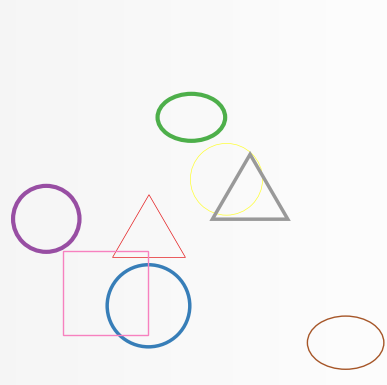[{"shape": "triangle", "thickness": 0.5, "radius": 0.54, "center": [0.385, 0.386]}, {"shape": "circle", "thickness": 2.5, "radius": 0.53, "center": [0.383, 0.206]}, {"shape": "oval", "thickness": 3, "radius": 0.44, "center": [0.494, 0.695]}, {"shape": "circle", "thickness": 3, "radius": 0.43, "center": [0.119, 0.432]}, {"shape": "circle", "thickness": 0.5, "radius": 0.47, "center": [0.584, 0.534]}, {"shape": "oval", "thickness": 1, "radius": 0.49, "center": [0.892, 0.11]}, {"shape": "square", "thickness": 1, "radius": 0.55, "center": [0.273, 0.239]}, {"shape": "triangle", "thickness": 2.5, "radius": 0.56, "center": [0.645, 0.487]}]